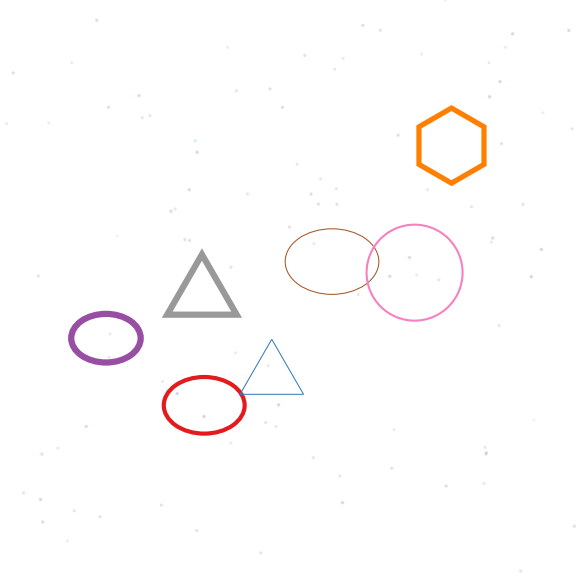[{"shape": "oval", "thickness": 2, "radius": 0.35, "center": [0.354, 0.297]}, {"shape": "triangle", "thickness": 0.5, "radius": 0.32, "center": [0.471, 0.348]}, {"shape": "oval", "thickness": 3, "radius": 0.3, "center": [0.183, 0.414]}, {"shape": "hexagon", "thickness": 2.5, "radius": 0.33, "center": [0.782, 0.747]}, {"shape": "oval", "thickness": 0.5, "radius": 0.41, "center": [0.575, 0.546]}, {"shape": "circle", "thickness": 1, "radius": 0.42, "center": [0.718, 0.527]}, {"shape": "triangle", "thickness": 3, "radius": 0.35, "center": [0.35, 0.489]}]